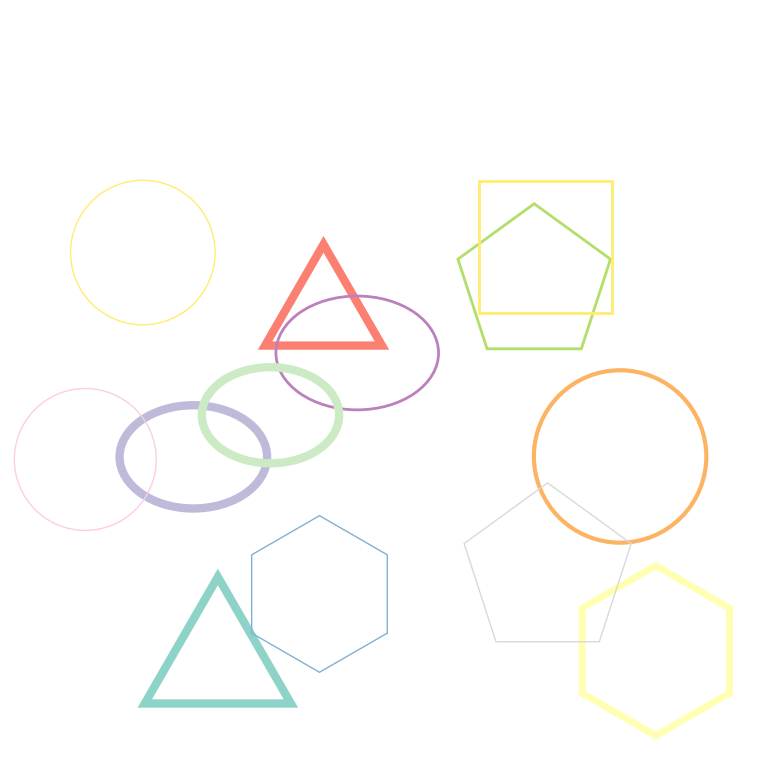[{"shape": "triangle", "thickness": 3, "radius": 0.55, "center": [0.283, 0.141]}, {"shape": "hexagon", "thickness": 2.5, "radius": 0.55, "center": [0.852, 0.155]}, {"shape": "oval", "thickness": 3, "radius": 0.48, "center": [0.251, 0.407]}, {"shape": "triangle", "thickness": 3, "radius": 0.44, "center": [0.42, 0.595]}, {"shape": "hexagon", "thickness": 0.5, "radius": 0.51, "center": [0.415, 0.229]}, {"shape": "circle", "thickness": 1.5, "radius": 0.56, "center": [0.805, 0.407]}, {"shape": "pentagon", "thickness": 1, "radius": 0.52, "center": [0.694, 0.631]}, {"shape": "circle", "thickness": 0.5, "radius": 0.46, "center": [0.111, 0.403]}, {"shape": "pentagon", "thickness": 0.5, "radius": 0.57, "center": [0.711, 0.259]}, {"shape": "oval", "thickness": 1, "radius": 0.53, "center": [0.464, 0.542]}, {"shape": "oval", "thickness": 3, "radius": 0.45, "center": [0.351, 0.461]}, {"shape": "square", "thickness": 1, "radius": 0.43, "center": [0.708, 0.679]}, {"shape": "circle", "thickness": 0.5, "radius": 0.47, "center": [0.185, 0.672]}]